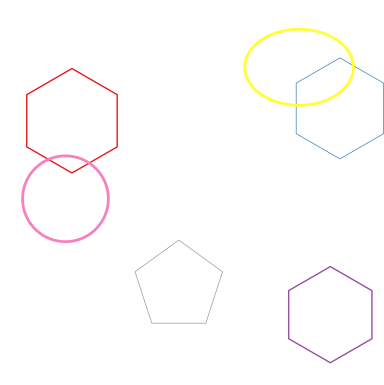[{"shape": "hexagon", "thickness": 1, "radius": 0.68, "center": [0.187, 0.686]}, {"shape": "hexagon", "thickness": 0.5, "radius": 0.66, "center": [0.883, 0.718]}, {"shape": "hexagon", "thickness": 1, "radius": 0.62, "center": [0.858, 0.183]}, {"shape": "oval", "thickness": 2, "radius": 0.71, "center": [0.777, 0.825]}, {"shape": "circle", "thickness": 2, "radius": 0.56, "center": [0.17, 0.484]}, {"shape": "pentagon", "thickness": 0.5, "radius": 0.6, "center": [0.464, 0.257]}]